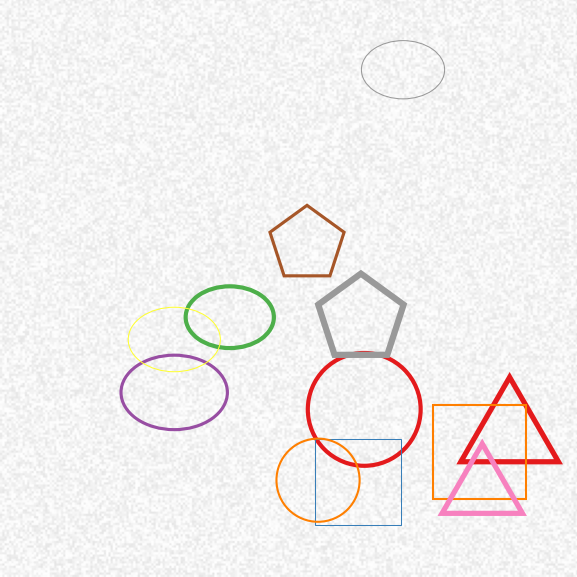[{"shape": "circle", "thickness": 2, "radius": 0.49, "center": [0.631, 0.29]}, {"shape": "triangle", "thickness": 2.5, "radius": 0.49, "center": [0.882, 0.248]}, {"shape": "square", "thickness": 0.5, "radius": 0.37, "center": [0.62, 0.165]}, {"shape": "oval", "thickness": 2, "radius": 0.38, "center": [0.398, 0.45]}, {"shape": "oval", "thickness": 1.5, "radius": 0.46, "center": [0.302, 0.32]}, {"shape": "circle", "thickness": 1, "radius": 0.36, "center": [0.551, 0.168]}, {"shape": "square", "thickness": 1, "radius": 0.4, "center": [0.831, 0.216]}, {"shape": "oval", "thickness": 0.5, "radius": 0.4, "center": [0.302, 0.411]}, {"shape": "pentagon", "thickness": 1.5, "radius": 0.34, "center": [0.532, 0.576]}, {"shape": "triangle", "thickness": 2.5, "radius": 0.4, "center": [0.835, 0.15]}, {"shape": "oval", "thickness": 0.5, "radius": 0.36, "center": [0.698, 0.878]}, {"shape": "pentagon", "thickness": 3, "radius": 0.39, "center": [0.625, 0.448]}]